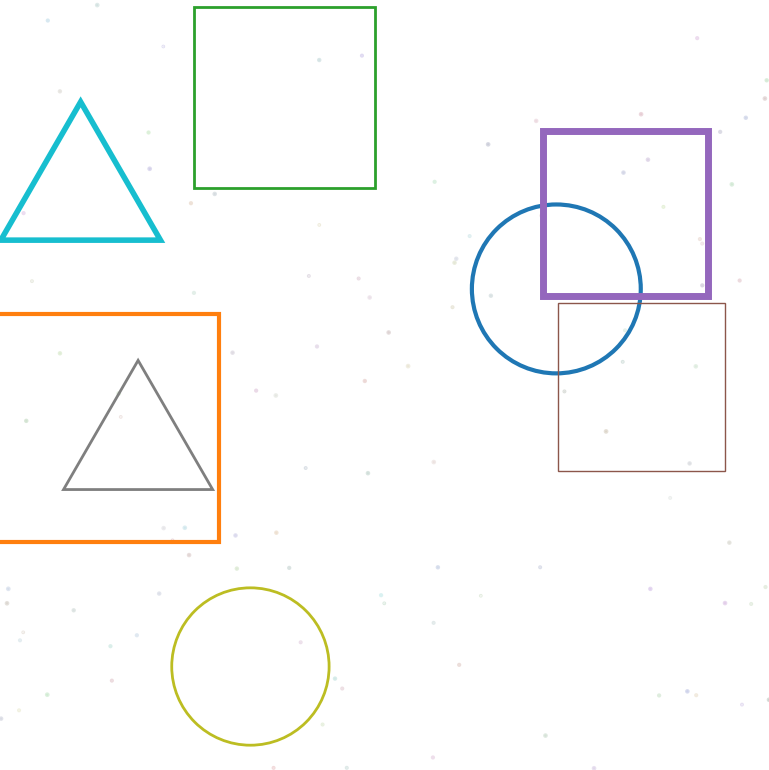[{"shape": "circle", "thickness": 1.5, "radius": 0.55, "center": [0.723, 0.625]}, {"shape": "square", "thickness": 1.5, "radius": 0.74, "center": [0.136, 0.444]}, {"shape": "square", "thickness": 1, "radius": 0.59, "center": [0.37, 0.873]}, {"shape": "square", "thickness": 2.5, "radius": 0.54, "center": [0.812, 0.723]}, {"shape": "square", "thickness": 0.5, "radius": 0.54, "center": [0.833, 0.498]}, {"shape": "triangle", "thickness": 1, "radius": 0.56, "center": [0.179, 0.42]}, {"shape": "circle", "thickness": 1, "radius": 0.51, "center": [0.325, 0.134]}, {"shape": "triangle", "thickness": 2, "radius": 0.6, "center": [0.105, 0.748]}]